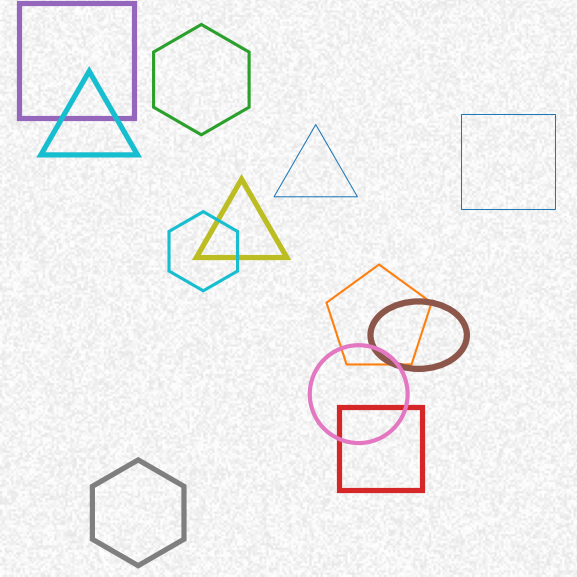[{"shape": "square", "thickness": 0.5, "radius": 0.41, "center": [0.88, 0.719]}, {"shape": "triangle", "thickness": 0.5, "radius": 0.42, "center": [0.547, 0.7]}, {"shape": "pentagon", "thickness": 1, "radius": 0.48, "center": [0.656, 0.445]}, {"shape": "hexagon", "thickness": 1.5, "radius": 0.48, "center": [0.349, 0.861]}, {"shape": "square", "thickness": 2.5, "radius": 0.36, "center": [0.659, 0.222]}, {"shape": "square", "thickness": 2.5, "radius": 0.5, "center": [0.132, 0.894]}, {"shape": "oval", "thickness": 3, "radius": 0.42, "center": [0.725, 0.419]}, {"shape": "circle", "thickness": 2, "radius": 0.42, "center": [0.621, 0.317]}, {"shape": "hexagon", "thickness": 2.5, "radius": 0.46, "center": [0.239, 0.111]}, {"shape": "triangle", "thickness": 2.5, "radius": 0.45, "center": [0.418, 0.598]}, {"shape": "hexagon", "thickness": 1.5, "radius": 0.34, "center": [0.352, 0.564]}, {"shape": "triangle", "thickness": 2.5, "radius": 0.48, "center": [0.154, 0.779]}]